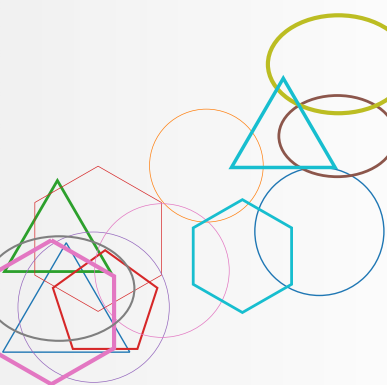[{"shape": "triangle", "thickness": 1, "radius": 0.95, "center": [0.171, 0.18]}, {"shape": "circle", "thickness": 1, "radius": 0.83, "center": [0.824, 0.399]}, {"shape": "circle", "thickness": 0.5, "radius": 0.73, "center": [0.533, 0.57]}, {"shape": "triangle", "thickness": 2, "radius": 0.79, "center": [0.148, 0.373]}, {"shape": "pentagon", "thickness": 1.5, "radius": 0.71, "center": [0.271, 0.208]}, {"shape": "hexagon", "thickness": 0.5, "radius": 0.94, "center": [0.253, 0.38]}, {"shape": "circle", "thickness": 0.5, "radius": 0.98, "center": [0.242, 0.202]}, {"shape": "oval", "thickness": 2, "radius": 0.75, "center": [0.87, 0.646]}, {"shape": "hexagon", "thickness": 3, "radius": 0.93, "center": [0.132, 0.189]}, {"shape": "circle", "thickness": 0.5, "radius": 0.87, "center": [0.418, 0.297]}, {"shape": "oval", "thickness": 1.5, "radius": 0.97, "center": [0.153, 0.251]}, {"shape": "oval", "thickness": 3, "radius": 0.91, "center": [0.873, 0.833]}, {"shape": "triangle", "thickness": 2.5, "radius": 0.77, "center": [0.731, 0.642]}, {"shape": "hexagon", "thickness": 2, "radius": 0.73, "center": [0.626, 0.335]}]